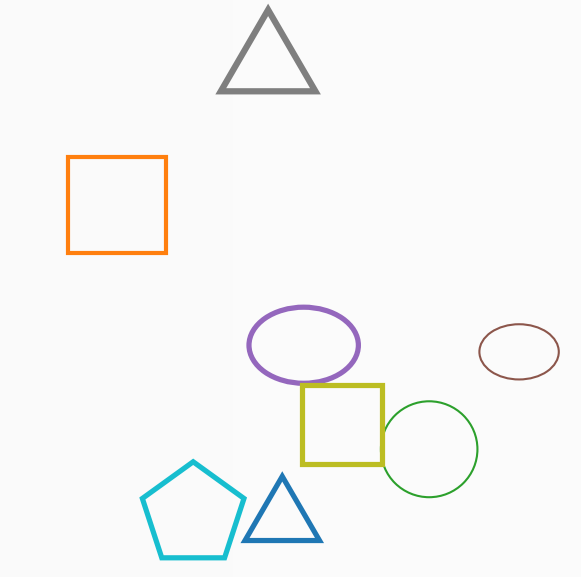[{"shape": "triangle", "thickness": 2.5, "radius": 0.37, "center": [0.486, 0.1]}, {"shape": "square", "thickness": 2, "radius": 0.42, "center": [0.202, 0.644]}, {"shape": "circle", "thickness": 1, "radius": 0.42, "center": [0.738, 0.221]}, {"shape": "oval", "thickness": 2.5, "radius": 0.47, "center": [0.522, 0.401]}, {"shape": "oval", "thickness": 1, "radius": 0.34, "center": [0.893, 0.39]}, {"shape": "triangle", "thickness": 3, "radius": 0.47, "center": [0.461, 0.888]}, {"shape": "square", "thickness": 2.5, "radius": 0.34, "center": [0.589, 0.264]}, {"shape": "pentagon", "thickness": 2.5, "radius": 0.46, "center": [0.332, 0.108]}]